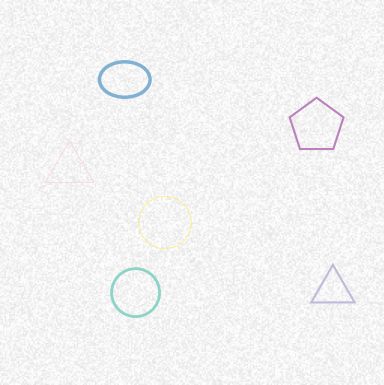[{"shape": "circle", "thickness": 2, "radius": 0.31, "center": [0.352, 0.24]}, {"shape": "triangle", "thickness": 1.5, "radius": 0.33, "center": [0.865, 0.247]}, {"shape": "oval", "thickness": 2.5, "radius": 0.33, "center": [0.324, 0.793]}, {"shape": "triangle", "thickness": 0.5, "radius": 0.36, "center": [0.181, 0.562]}, {"shape": "pentagon", "thickness": 1.5, "radius": 0.37, "center": [0.822, 0.673]}, {"shape": "circle", "thickness": 0.5, "radius": 0.34, "center": [0.428, 0.422]}]